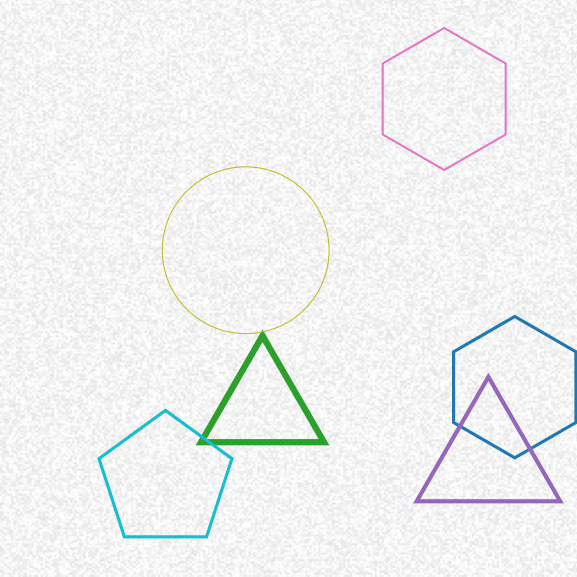[{"shape": "hexagon", "thickness": 1.5, "radius": 0.61, "center": [0.891, 0.329]}, {"shape": "triangle", "thickness": 3, "radius": 0.61, "center": [0.455, 0.295]}, {"shape": "triangle", "thickness": 2, "radius": 0.72, "center": [0.846, 0.203]}, {"shape": "hexagon", "thickness": 1, "radius": 0.61, "center": [0.769, 0.828]}, {"shape": "circle", "thickness": 0.5, "radius": 0.72, "center": [0.425, 0.566]}, {"shape": "pentagon", "thickness": 1.5, "radius": 0.61, "center": [0.287, 0.167]}]